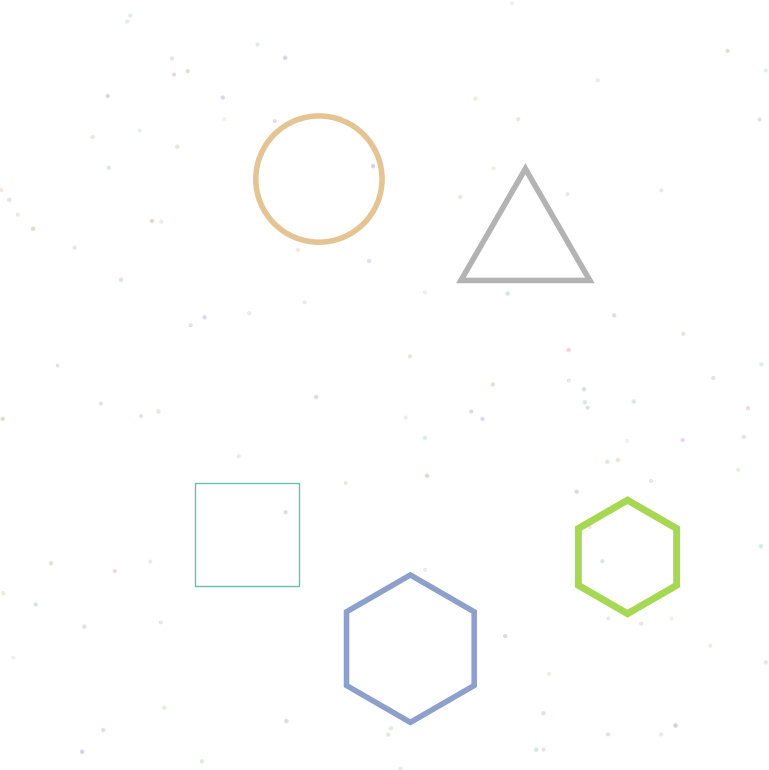[{"shape": "square", "thickness": 0.5, "radius": 0.34, "center": [0.321, 0.306]}, {"shape": "hexagon", "thickness": 2, "radius": 0.48, "center": [0.533, 0.158]}, {"shape": "hexagon", "thickness": 2.5, "radius": 0.37, "center": [0.815, 0.277]}, {"shape": "circle", "thickness": 2, "radius": 0.41, "center": [0.414, 0.767]}, {"shape": "triangle", "thickness": 2, "radius": 0.48, "center": [0.682, 0.684]}]